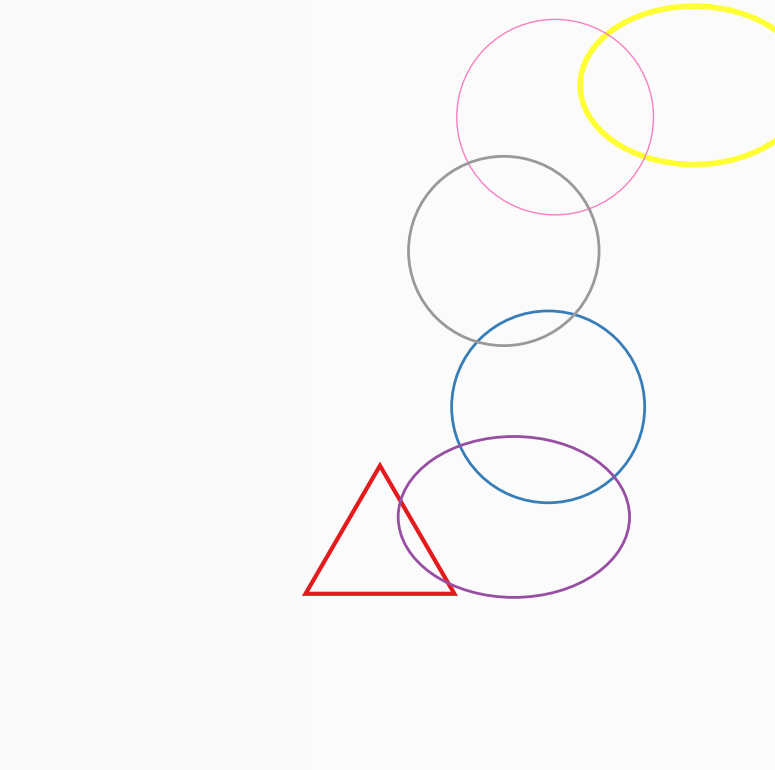[{"shape": "triangle", "thickness": 1.5, "radius": 0.55, "center": [0.49, 0.284]}, {"shape": "circle", "thickness": 1, "radius": 0.62, "center": [0.707, 0.472]}, {"shape": "oval", "thickness": 1, "radius": 0.75, "center": [0.663, 0.329]}, {"shape": "oval", "thickness": 2, "radius": 0.73, "center": [0.896, 0.889]}, {"shape": "circle", "thickness": 0.5, "radius": 0.63, "center": [0.716, 0.848]}, {"shape": "circle", "thickness": 1, "radius": 0.61, "center": [0.65, 0.674]}]